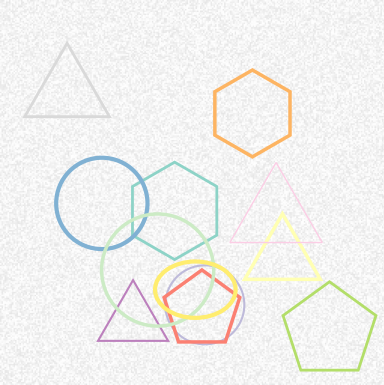[{"shape": "hexagon", "thickness": 2, "radius": 0.63, "center": [0.454, 0.452]}, {"shape": "triangle", "thickness": 2.5, "radius": 0.57, "center": [0.734, 0.331]}, {"shape": "circle", "thickness": 1.5, "radius": 0.51, "center": [0.532, 0.208]}, {"shape": "pentagon", "thickness": 2.5, "radius": 0.52, "center": [0.524, 0.195]}, {"shape": "circle", "thickness": 3, "radius": 0.59, "center": [0.265, 0.472]}, {"shape": "hexagon", "thickness": 2.5, "radius": 0.56, "center": [0.656, 0.705]}, {"shape": "pentagon", "thickness": 2, "radius": 0.63, "center": [0.856, 0.141]}, {"shape": "triangle", "thickness": 1, "radius": 0.69, "center": [0.717, 0.439]}, {"shape": "triangle", "thickness": 2, "radius": 0.64, "center": [0.174, 0.761]}, {"shape": "triangle", "thickness": 1.5, "radius": 0.53, "center": [0.346, 0.167]}, {"shape": "circle", "thickness": 2.5, "radius": 0.73, "center": [0.41, 0.299]}, {"shape": "oval", "thickness": 3, "radius": 0.52, "center": [0.507, 0.248]}]